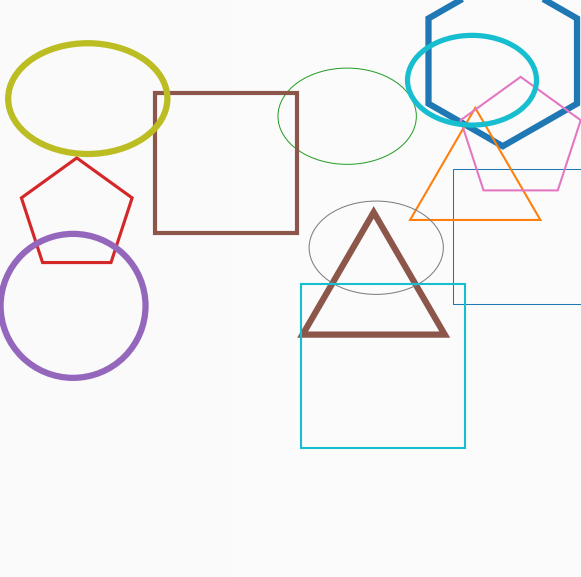[{"shape": "hexagon", "thickness": 3, "radius": 0.74, "center": [0.865, 0.893]}, {"shape": "square", "thickness": 0.5, "radius": 0.59, "center": [0.896, 0.589]}, {"shape": "triangle", "thickness": 1, "radius": 0.65, "center": [0.818, 0.683]}, {"shape": "oval", "thickness": 0.5, "radius": 0.6, "center": [0.597, 0.798]}, {"shape": "pentagon", "thickness": 1.5, "radius": 0.5, "center": [0.132, 0.626]}, {"shape": "circle", "thickness": 3, "radius": 0.62, "center": [0.126, 0.47]}, {"shape": "square", "thickness": 2, "radius": 0.61, "center": [0.389, 0.717]}, {"shape": "triangle", "thickness": 3, "radius": 0.71, "center": [0.643, 0.49]}, {"shape": "pentagon", "thickness": 1, "radius": 0.54, "center": [0.896, 0.757]}, {"shape": "oval", "thickness": 0.5, "radius": 0.58, "center": [0.647, 0.57]}, {"shape": "oval", "thickness": 3, "radius": 0.68, "center": [0.151, 0.828]}, {"shape": "square", "thickness": 1, "radius": 0.71, "center": [0.659, 0.366]}, {"shape": "oval", "thickness": 2.5, "radius": 0.55, "center": [0.812, 0.86]}]